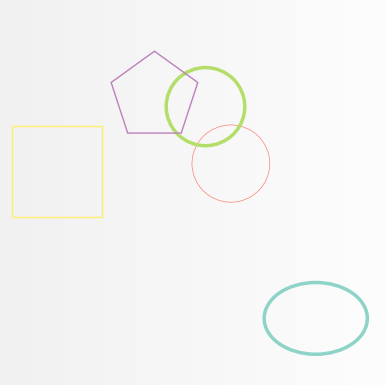[{"shape": "oval", "thickness": 2.5, "radius": 0.67, "center": [0.815, 0.173]}, {"shape": "circle", "thickness": 0.5, "radius": 0.5, "center": [0.596, 0.575]}, {"shape": "circle", "thickness": 2.5, "radius": 0.51, "center": [0.53, 0.723]}, {"shape": "pentagon", "thickness": 1, "radius": 0.59, "center": [0.399, 0.749]}, {"shape": "square", "thickness": 1, "radius": 0.59, "center": [0.147, 0.555]}]